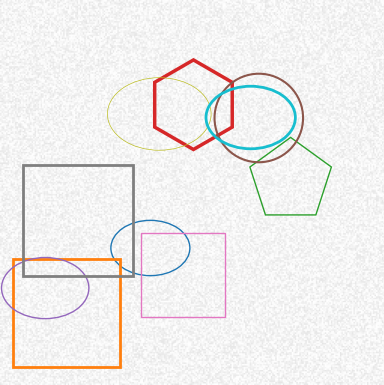[{"shape": "oval", "thickness": 1, "radius": 0.51, "center": [0.391, 0.356]}, {"shape": "square", "thickness": 2, "radius": 0.7, "center": [0.173, 0.187]}, {"shape": "pentagon", "thickness": 1, "radius": 0.56, "center": [0.755, 0.532]}, {"shape": "hexagon", "thickness": 2.5, "radius": 0.58, "center": [0.502, 0.728]}, {"shape": "oval", "thickness": 1, "radius": 0.57, "center": [0.117, 0.252]}, {"shape": "circle", "thickness": 1.5, "radius": 0.57, "center": [0.672, 0.694]}, {"shape": "square", "thickness": 1, "radius": 0.55, "center": [0.475, 0.287]}, {"shape": "square", "thickness": 2, "radius": 0.72, "center": [0.202, 0.427]}, {"shape": "oval", "thickness": 0.5, "radius": 0.67, "center": [0.414, 0.704]}, {"shape": "oval", "thickness": 2, "radius": 0.58, "center": [0.651, 0.695]}]